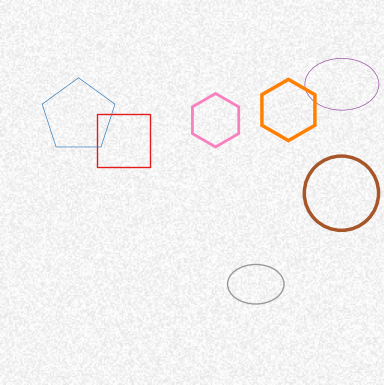[{"shape": "square", "thickness": 1, "radius": 0.34, "center": [0.321, 0.635]}, {"shape": "pentagon", "thickness": 0.5, "radius": 0.5, "center": [0.204, 0.699]}, {"shape": "oval", "thickness": 0.5, "radius": 0.48, "center": [0.888, 0.781]}, {"shape": "hexagon", "thickness": 2.5, "radius": 0.4, "center": [0.749, 0.714]}, {"shape": "circle", "thickness": 2.5, "radius": 0.48, "center": [0.887, 0.498]}, {"shape": "hexagon", "thickness": 2, "radius": 0.35, "center": [0.56, 0.688]}, {"shape": "oval", "thickness": 1, "radius": 0.37, "center": [0.664, 0.262]}]